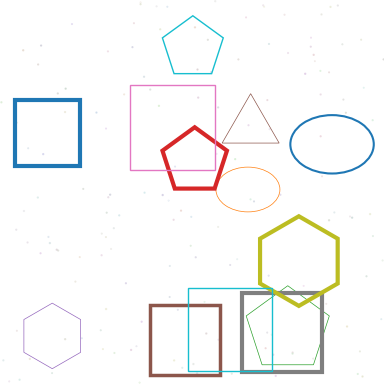[{"shape": "oval", "thickness": 1.5, "radius": 0.54, "center": [0.862, 0.625]}, {"shape": "square", "thickness": 3, "radius": 0.42, "center": [0.123, 0.655]}, {"shape": "oval", "thickness": 0.5, "radius": 0.42, "center": [0.644, 0.508]}, {"shape": "pentagon", "thickness": 0.5, "radius": 0.57, "center": [0.747, 0.144]}, {"shape": "pentagon", "thickness": 3, "radius": 0.44, "center": [0.506, 0.581]}, {"shape": "hexagon", "thickness": 0.5, "radius": 0.43, "center": [0.136, 0.127]}, {"shape": "triangle", "thickness": 0.5, "radius": 0.43, "center": [0.651, 0.671]}, {"shape": "square", "thickness": 2.5, "radius": 0.45, "center": [0.481, 0.117]}, {"shape": "square", "thickness": 1, "radius": 0.55, "center": [0.449, 0.669]}, {"shape": "square", "thickness": 3, "radius": 0.52, "center": [0.733, 0.137]}, {"shape": "hexagon", "thickness": 3, "radius": 0.58, "center": [0.776, 0.322]}, {"shape": "square", "thickness": 1, "radius": 0.54, "center": [0.598, 0.144]}, {"shape": "pentagon", "thickness": 1, "radius": 0.42, "center": [0.501, 0.876]}]